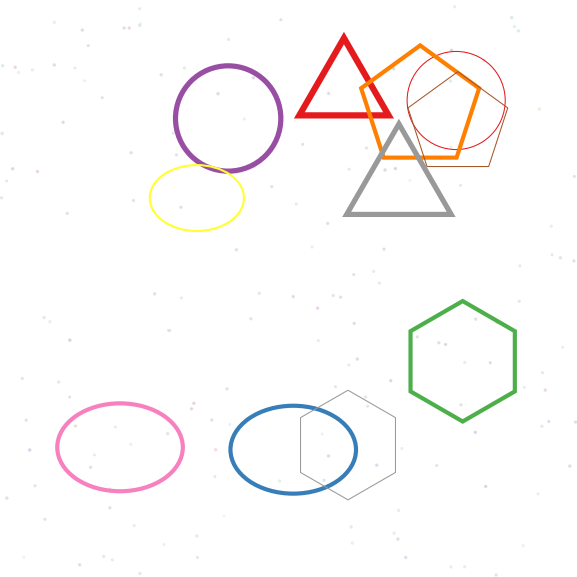[{"shape": "circle", "thickness": 0.5, "radius": 0.42, "center": [0.79, 0.825]}, {"shape": "triangle", "thickness": 3, "radius": 0.45, "center": [0.596, 0.844]}, {"shape": "oval", "thickness": 2, "radius": 0.54, "center": [0.508, 0.22]}, {"shape": "hexagon", "thickness": 2, "radius": 0.52, "center": [0.801, 0.374]}, {"shape": "circle", "thickness": 2.5, "radius": 0.46, "center": [0.395, 0.794]}, {"shape": "pentagon", "thickness": 2, "radius": 0.54, "center": [0.728, 0.813]}, {"shape": "oval", "thickness": 1, "radius": 0.41, "center": [0.341, 0.656]}, {"shape": "pentagon", "thickness": 0.5, "radius": 0.45, "center": [0.793, 0.784]}, {"shape": "oval", "thickness": 2, "radius": 0.54, "center": [0.208, 0.225]}, {"shape": "triangle", "thickness": 2.5, "radius": 0.52, "center": [0.691, 0.68]}, {"shape": "hexagon", "thickness": 0.5, "radius": 0.47, "center": [0.603, 0.229]}]